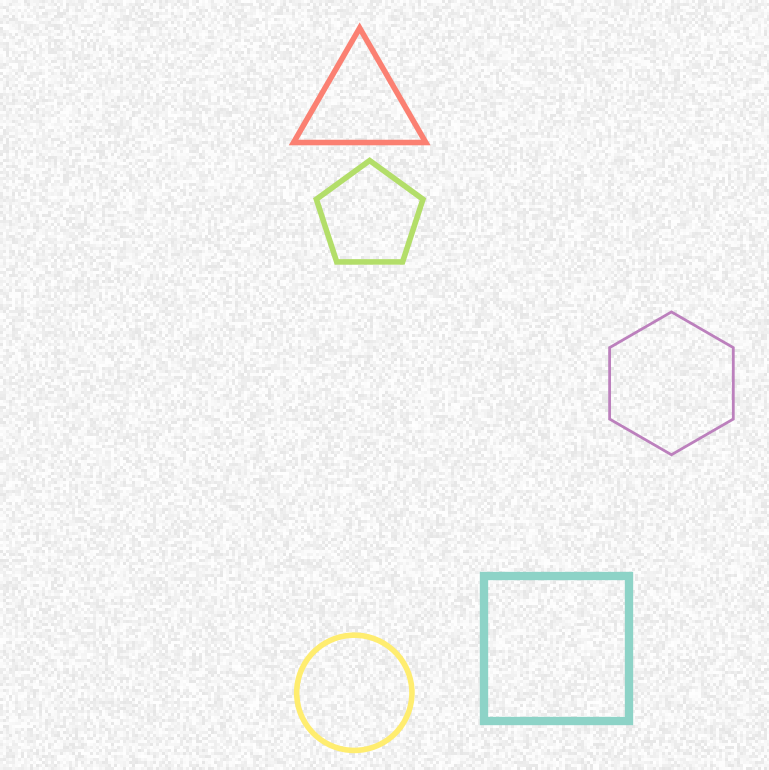[{"shape": "square", "thickness": 3, "radius": 0.47, "center": [0.723, 0.158]}, {"shape": "triangle", "thickness": 2, "radius": 0.5, "center": [0.467, 0.864]}, {"shape": "pentagon", "thickness": 2, "radius": 0.36, "center": [0.48, 0.719]}, {"shape": "hexagon", "thickness": 1, "radius": 0.46, "center": [0.872, 0.502]}, {"shape": "circle", "thickness": 2, "radius": 0.37, "center": [0.46, 0.1]}]